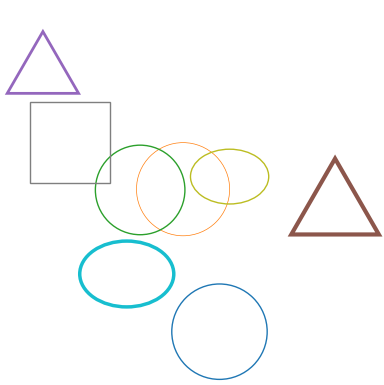[{"shape": "circle", "thickness": 1, "radius": 0.62, "center": [0.57, 0.138]}, {"shape": "circle", "thickness": 0.5, "radius": 0.6, "center": [0.475, 0.509]}, {"shape": "circle", "thickness": 1, "radius": 0.58, "center": [0.364, 0.507]}, {"shape": "triangle", "thickness": 2, "radius": 0.53, "center": [0.111, 0.811]}, {"shape": "triangle", "thickness": 3, "radius": 0.66, "center": [0.87, 0.457]}, {"shape": "square", "thickness": 1, "radius": 0.52, "center": [0.182, 0.629]}, {"shape": "oval", "thickness": 1, "radius": 0.51, "center": [0.596, 0.541]}, {"shape": "oval", "thickness": 2.5, "radius": 0.61, "center": [0.329, 0.288]}]